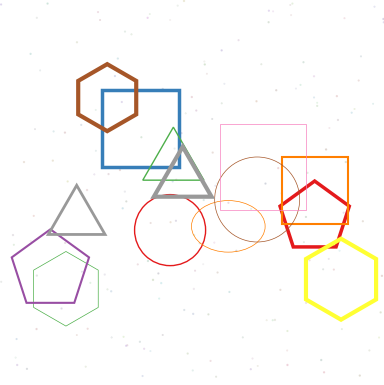[{"shape": "pentagon", "thickness": 2.5, "radius": 0.47, "center": [0.817, 0.435]}, {"shape": "circle", "thickness": 1, "radius": 0.46, "center": [0.442, 0.402]}, {"shape": "square", "thickness": 2.5, "radius": 0.5, "center": [0.364, 0.667]}, {"shape": "triangle", "thickness": 1, "radius": 0.46, "center": [0.45, 0.578]}, {"shape": "hexagon", "thickness": 0.5, "radius": 0.48, "center": [0.171, 0.25]}, {"shape": "pentagon", "thickness": 1.5, "radius": 0.53, "center": [0.131, 0.299]}, {"shape": "oval", "thickness": 0.5, "radius": 0.48, "center": [0.593, 0.412]}, {"shape": "square", "thickness": 1.5, "radius": 0.43, "center": [0.819, 0.505]}, {"shape": "hexagon", "thickness": 3, "radius": 0.53, "center": [0.886, 0.275]}, {"shape": "circle", "thickness": 0.5, "radius": 0.55, "center": [0.668, 0.482]}, {"shape": "hexagon", "thickness": 3, "radius": 0.43, "center": [0.278, 0.746]}, {"shape": "square", "thickness": 0.5, "radius": 0.56, "center": [0.684, 0.566]}, {"shape": "triangle", "thickness": 3, "radius": 0.43, "center": [0.475, 0.532]}, {"shape": "triangle", "thickness": 2, "radius": 0.43, "center": [0.199, 0.434]}]